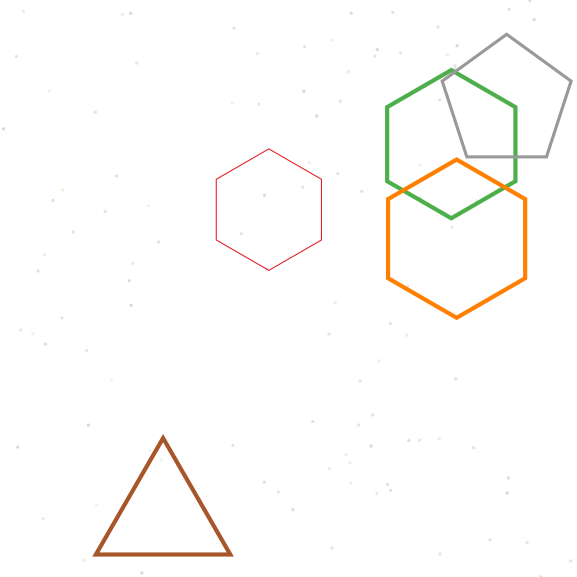[{"shape": "hexagon", "thickness": 0.5, "radius": 0.53, "center": [0.466, 0.636]}, {"shape": "hexagon", "thickness": 2, "radius": 0.64, "center": [0.781, 0.749]}, {"shape": "hexagon", "thickness": 2, "radius": 0.69, "center": [0.791, 0.586]}, {"shape": "triangle", "thickness": 2, "radius": 0.67, "center": [0.282, 0.106]}, {"shape": "pentagon", "thickness": 1.5, "radius": 0.59, "center": [0.877, 0.822]}]